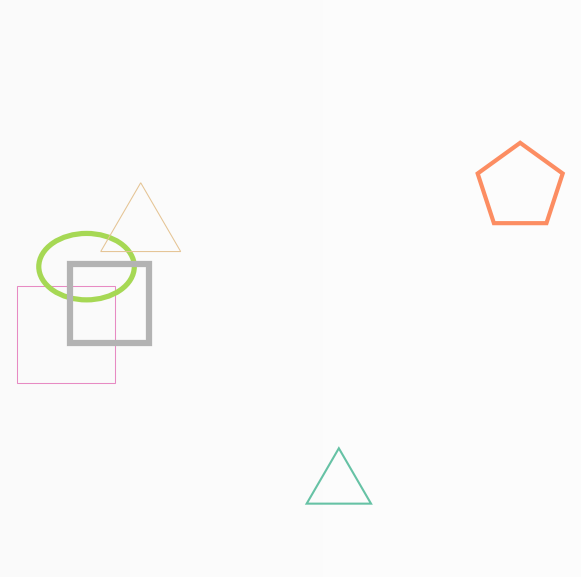[{"shape": "triangle", "thickness": 1, "radius": 0.32, "center": [0.583, 0.159]}, {"shape": "pentagon", "thickness": 2, "radius": 0.38, "center": [0.895, 0.675]}, {"shape": "square", "thickness": 0.5, "radius": 0.42, "center": [0.113, 0.42]}, {"shape": "oval", "thickness": 2.5, "radius": 0.41, "center": [0.149, 0.537]}, {"shape": "triangle", "thickness": 0.5, "radius": 0.4, "center": [0.242, 0.603]}, {"shape": "square", "thickness": 3, "radius": 0.34, "center": [0.189, 0.474]}]